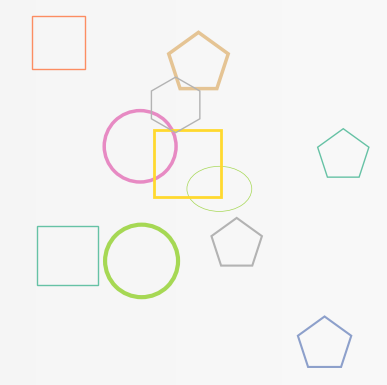[{"shape": "pentagon", "thickness": 1, "radius": 0.35, "center": [0.886, 0.596]}, {"shape": "square", "thickness": 1, "radius": 0.39, "center": [0.174, 0.336]}, {"shape": "square", "thickness": 1, "radius": 0.34, "center": [0.151, 0.89]}, {"shape": "pentagon", "thickness": 1.5, "radius": 0.36, "center": [0.838, 0.106]}, {"shape": "circle", "thickness": 2.5, "radius": 0.46, "center": [0.362, 0.62]}, {"shape": "oval", "thickness": 0.5, "radius": 0.42, "center": [0.566, 0.509]}, {"shape": "circle", "thickness": 3, "radius": 0.47, "center": [0.365, 0.322]}, {"shape": "square", "thickness": 2, "radius": 0.44, "center": [0.484, 0.576]}, {"shape": "pentagon", "thickness": 2.5, "radius": 0.4, "center": [0.512, 0.835]}, {"shape": "pentagon", "thickness": 1.5, "radius": 0.34, "center": [0.611, 0.366]}, {"shape": "hexagon", "thickness": 1, "radius": 0.36, "center": [0.453, 0.728]}]